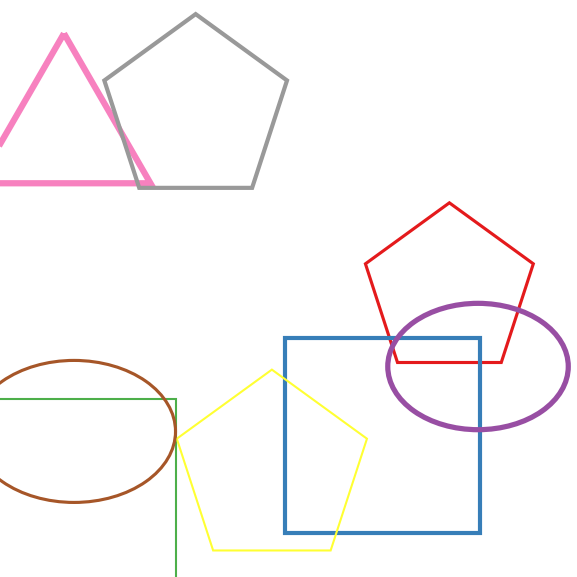[{"shape": "pentagon", "thickness": 1.5, "radius": 0.76, "center": [0.778, 0.495]}, {"shape": "square", "thickness": 2, "radius": 0.84, "center": [0.662, 0.244]}, {"shape": "square", "thickness": 1, "radius": 0.94, "center": [0.116, 0.12]}, {"shape": "oval", "thickness": 2.5, "radius": 0.78, "center": [0.828, 0.364]}, {"shape": "pentagon", "thickness": 1, "radius": 0.87, "center": [0.471, 0.186]}, {"shape": "oval", "thickness": 1.5, "radius": 0.88, "center": [0.128, 0.252]}, {"shape": "triangle", "thickness": 3, "radius": 0.86, "center": [0.111, 0.768]}, {"shape": "pentagon", "thickness": 2, "radius": 0.83, "center": [0.339, 0.808]}]